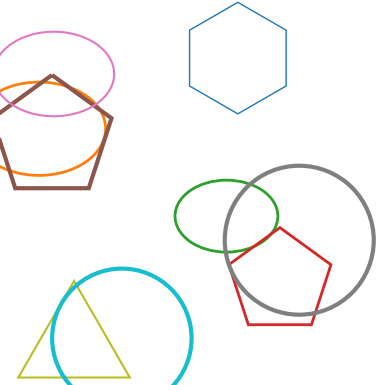[{"shape": "hexagon", "thickness": 1, "radius": 0.72, "center": [0.618, 0.849]}, {"shape": "oval", "thickness": 2, "radius": 0.87, "center": [0.101, 0.666]}, {"shape": "oval", "thickness": 2, "radius": 0.67, "center": [0.588, 0.439]}, {"shape": "pentagon", "thickness": 2, "radius": 0.7, "center": [0.727, 0.269]}, {"shape": "pentagon", "thickness": 3, "radius": 0.81, "center": [0.135, 0.643]}, {"shape": "oval", "thickness": 1.5, "radius": 0.78, "center": [0.14, 0.808]}, {"shape": "circle", "thickness": 3, "radius": 0.97, "center": [0.777, 0.376]}, {"shape": "triangle", "thickness": 1.5, "radius": 0.84, "center": [0.192, 0.103]}, {"shape": "circle", "thickness": 3, "radius": 0.91, "center": [0.317, 0.121]}]